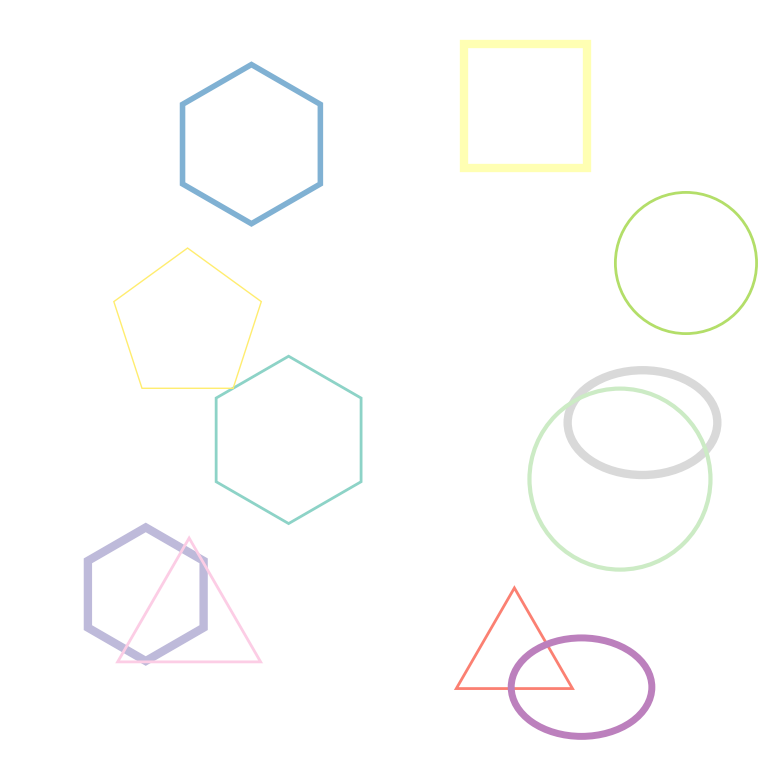[{"shape": "hexagon", "thickness": 1, "radius": 0.54, "center": [0.375, 0.429]}, {"shape": "square", "thickness": 3, "radius": 0.4, "center": [0.682, 0.863]}, {"shape": "hexagon", "thickness": 3, "radius": 0.43, "center": [0.189, 0.228]}, {"shape": "triangle", "thickness": 1, "radius": 0.44, "center": [0.668, 0.149]}, {"shape": "hexagon", "thickness": 2, "radius": 0.52, "center": [0.327, 0.813]}, {"shape": "circle", "thickness": 1, "radius": 0.46, "center": [0.891, 0.658]}, {"shape": "triangle", "thickness": 1, "radius": 0.54, "center": [0.246, 0.194]}, {"shape": "oval", "thickness": 3, "radius": 0.49, "center": [0.834, 0.451]}, {"shape": "oval", "thickness": 2.5, "radius": 0.46, "center": [0.755, 0.108]}, {"shape": "circle", "thickness": 1.5, "radius": 0.59, "center": [0.805, 0.378]}, {"shape": "pentagon", "thickness": 0.5, "radius": 0.5, "center": [0.244, 0.577]}]